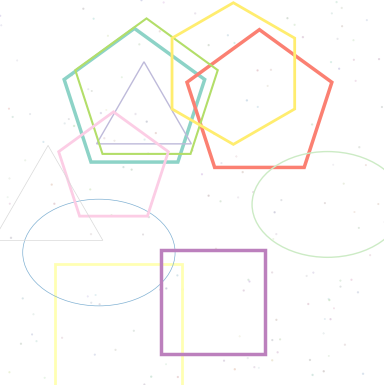[{"shape": "pentagon", "thickness": 2.5, "radius": 0.96, "center": [0.349, 0.734]}, {"shape": "square", "thickness": 2, "radius": 0.82, "center": [0.308, 0.151]}, {"shape": "triangle", "thickness": 1, "radius": 0.71, "center": [0.374, 0.697]}, {"shape": "pentagon", "thickness": 2.5, "radius": 0.99, "center": [0.674, 0.725]}, {"shape": "oval", "thickness": 0.5, "radius": 0.99, "center": [0.257, 0.344]}, {"shape": "pentagon", "thickness": 1.5, "radius": 0.97, "center": [0.381, 0.758]}, {"shape": "pentagon", "thickness": 2, "radius": 0.75, "center": [0.295, 0.56]}, {"shape": "triangle", "thickness": 0.5, "radius": 0.82, "center": [0.125, 0.458]}, {"shape": "square", "thickness": 2.5, "radius": 0.67, "center": [0.553, 0.216]}, {"shape": "oval", "thickness": 1, "radius": 0.98, "center": [0.851, 0.469]}, {"shape": "hexagon", "thickness": 2, "radius": 0.92, "center": [0.606, 0.809]}]